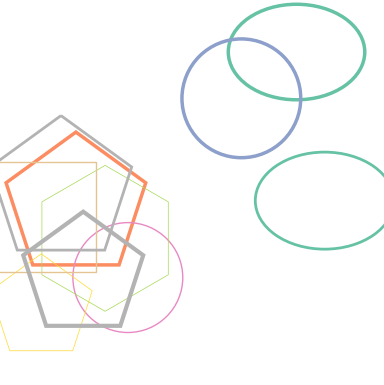[{"shape": "oval", "thickness": 2.5, "radius": 0.89, "center": [0.77, 0.865]}, {"shape": "oval", "thickness": 2, "radius": 0.9, "center": [0.843, 0.479]}, {"shape": "pentagon", "thickness": 2.5, "radius": 0.95, "center": [0.197, 0.466]}, {"shape": "circle", "thickness": 2.5, "radius": 0.77, "center": [0.627, 0.745]}, {"shape": "circle", "thickness": 1, "radius": 0.71, "center": [0.332, 0.279]}, {"shape": "hexagon", "thickness": 0.5, "radius": 0.95, "center": [0.273, 0.381]}, {"shape": "pentagon", "thickness": 0.5, "radius": 0.7, "center": [0.107, 0.202]}, {"shape": "square", "thickness": 1, "radius": 0.72, "center": [0.106, 0.436]}, {"shape": "pentagon", "thickness": 2, "radius": 0.97, "center": [0.158, 0.507]}, {"shape": "pentagon", "thickness": 3, "radius": 0.82, "center": [0.216, 0.286]}]